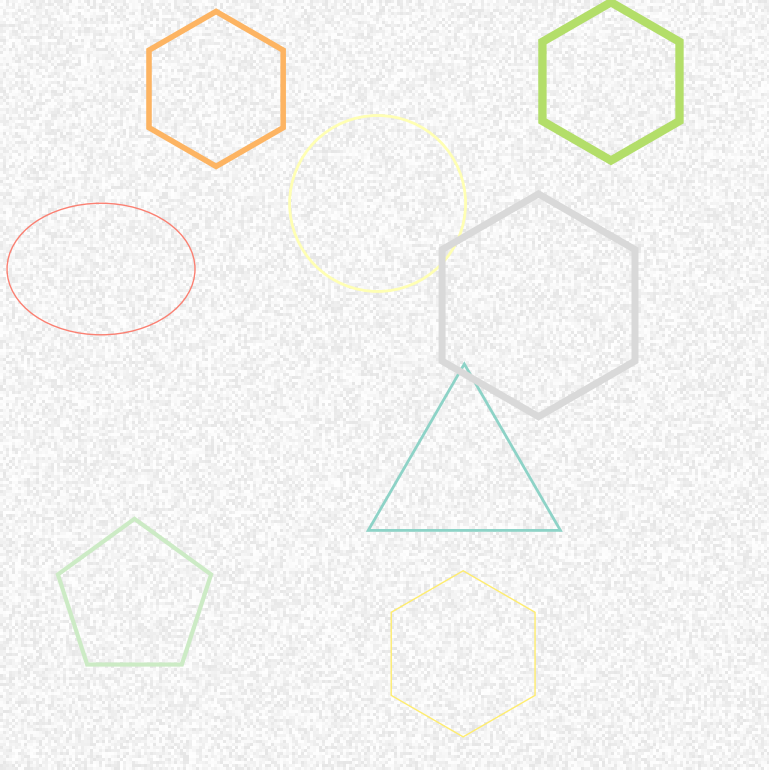[{"shape": "triangle", "thickness": 1, "radius": 0.72, "center": [0.603, 0.383]}, {"shape": "circle", "thickness": 1, "radius": 0.57, "center": [0.49, 0.736]}, {"shape": "oval", "thickness": 0.5, "radius": 0.61, "center": [0.131, 0.651]}, {"shape": "hexagon", "thickness": 2, "radius": 0.5, "center": [0.281, 0.885]}, {"shape": "hexagon", "thickness": 3, "radius": 0.51, "center": [0.793, 0.894]}, {"shape": "hexagon", "thickness": 2.5, "radius": 0.72, "center": [0.699, 0.603]}, {"shape": "pentagon", "thickness": 1.5, "radius": 0.52, "center": [0.175, 0.222]}, {"shape": "hexagon", "thickness": 0.5, "radius": 0.54, "center": [0.601, 0.151]}]